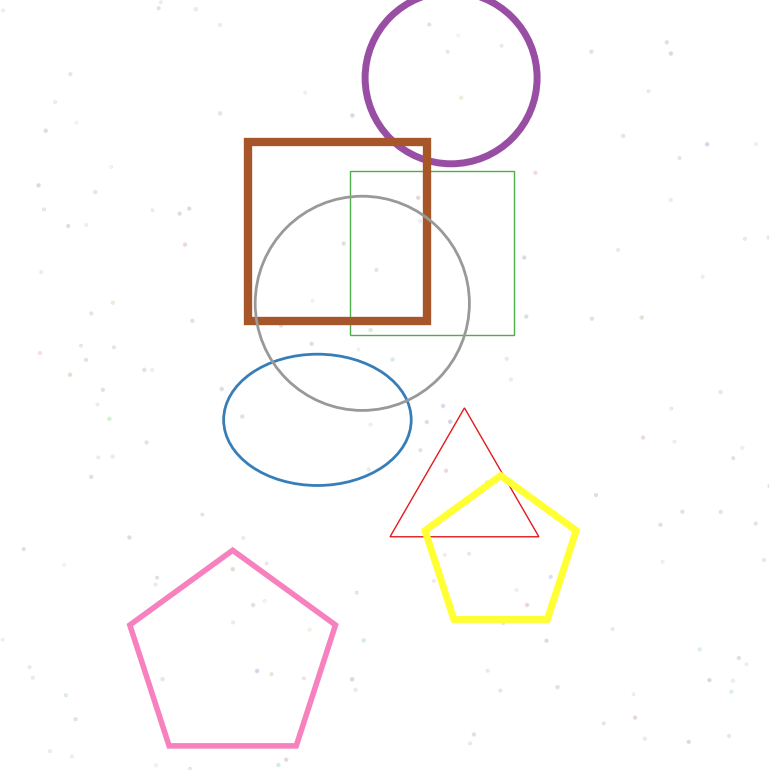[{"shape": "triangle", "thickness": 0.5, "radius": 0.56, "center": [0.603, 0.359]}, {"shape": "oval", "thickness": 1, "radius": 0.61, "center": [0.412, 0.455]}, {"shape": "square", "thickness": 0.5, "radius": 0.53, "center": [0.561, 0.672]}, {"shape": "circle", "thickness": 2.5, "radius": 0.56, "center": [0.586, 0.899]}, {"shape": "pentagon", "thickness": 2.5, "radius": 0.52, "center": [0.65, 0.279]}, {"shape": "square", "thickness": 3, "radius": 0.58, "center": [0.438, 0.699]}, {"shape": "pentagon", "thickness": 2, "radius": 0.7, "center": [0.302, 0.145]}, {"shape": "circle", "thickness": 1, "radius": 0.7, "center": [0.471, 0.606]}]